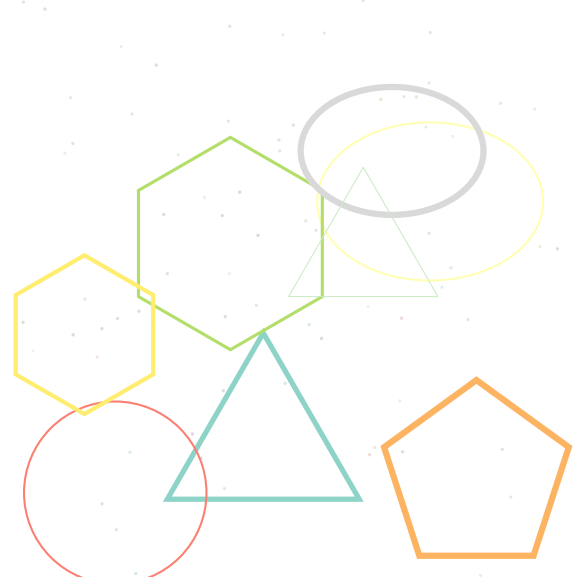[{"shape": "triangle", "thickness": 2.5, "radius": 0.96, "center": [0.456, 0.231]}, {"shape": "oval", "thickness": 1, "radius": 0.98, "center": [0.745, 0.65]}, {"shape": "circle", "thickness": 1, "radius": 0.79, "center": [0.2, 0.146]}, {"shape": "pentagon", "thickness": 3, "radius": 0.84, "center": [0.825, 0.173]}, {"shape": "hexagon", "thickness": 1.5, "radius": 0.92, "center": [0.399, 0.577]}, {"shape": "oval", "thickness": 3, "radius": 0.79, "center": [0.679, 0.738]}, {"shape": "triangle", "thickness": 0.5, "radius": 0.75, "center": [0.629, 0.56]}, {"shape": "hexagon", "thickness": 2, "radius": 0.69, "center": [0.146, 0.42]}]